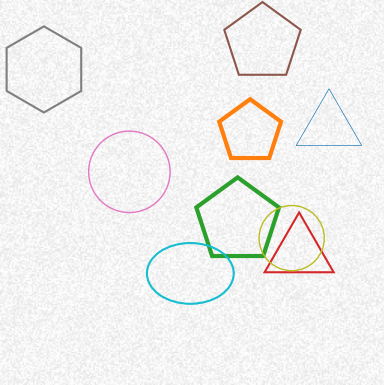[{"shape": "triangle", "thickness": 0.5, "radius": 0.49, "center": [0.854, 0.671]}, {"shape": "pentagon", "thickness": 3, "radius": 0.42, "center": [0.65, 0.658]}, {"shape": "pentagon", "thickness": 3, "radius": 0.56, "center": [0.617, 0.426]}, {"shape": "triangle", "thickness": 1.5, "radius": 0.52, "center": [0.777, 0.345]}, {"shape": "pentagon", "thickness": 1.5, "radius": 0.52, "center": [0.682, 0.89]}, {"shape": "circle", "thickness": 1, "radius": 0.53, "center": [0.336, 0.554]}, {"shape": "hexagon", "thickness": 1.5, "radius": 0.56, "center": [0.114, 0.82]}, {"shape": "circle", "thickness": 1, "radius": 0.42, "center": [0.758, 0.382]}, {"shape": "oval", "thickness": 1.5, "radius": 0.56, "center": [0.494, 0.29]}]